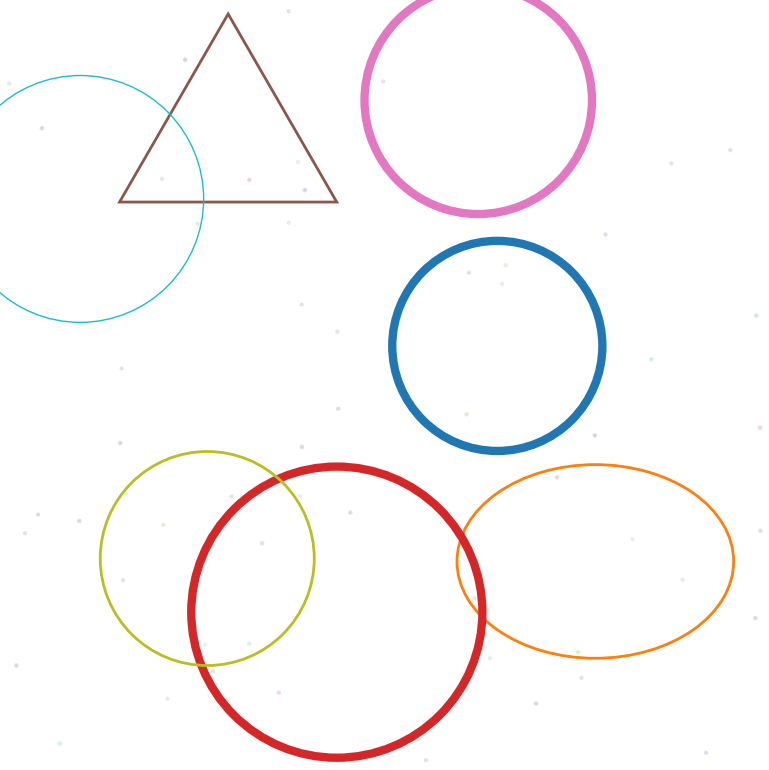[{"shape": "circle", "thickness": 3, "radius": 0.68, "center": [0.646, 0.551]}, {"shape": "oval", "thickness": 1, "radius": 0.9, "center": [0.773, 0.271]}, {"shape": "circle", "thickness": 3, "radius": 0.95, "center": [0.437, 0.205]}, {"shape": "triangle", "thickness": 1, "radius": 0.81, "center": [0.296, 0.819]}, {"shape": "circle", "thickness": 3, "radius": 0.74, "center": [0.621, 0.87]}, {"shape": "circle", "thickness": 1, "radius": 0.69, "center": [0.269, 0.275]}, {"shape": "circle", "thickness": 0.5, "radius": 0.8, "center": [0.104, 0.742]}]